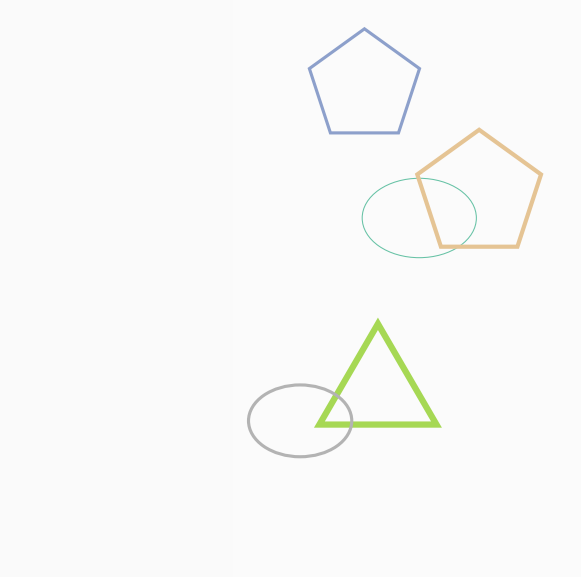[{"shape": "oval", "thickness": 0.5, "radius": 0.49, "center": [0.721, 0.622]}, {"shape": "pentagon", "thickness": 1.5, "radius": 0.5, "center": [0.627, 0.85]}, {"shape": "triangle", "thickness": 3, "radius": 0.58, "center": [0.65, 0.322]}, {"shape": "pentagon", "thickness": 2, "radius": 0.56, "center": [0.824, 0.662]}, {"shape": "oval", "thickness": 1.5, "radius": 0.44, "center": [0.516, 0.27]}]